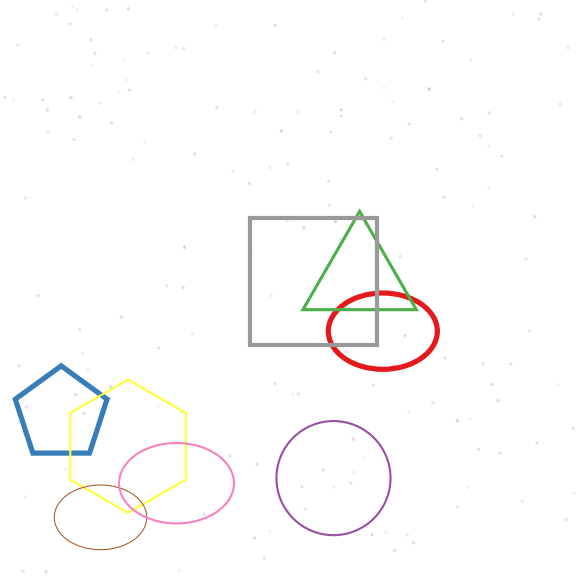[{"shape": "oval", "thickness": 2.5, "radius": 0.47, "center": [0.663, 0.426]}, {"shape": "pentagon", "thickness": 2.5, "radius": 0.42, "center": [0.106, 0.282]}, {"shape": "triangle", "thickness": 1.5, "radius": 0.57, "center": [0.623, 0.52]}, {"shape": "circle", "thickness": 1, "radius": 0.49, "center": [0.577, 0.171]}, {"shape": "hexagon", "thickness": 1, "radius": 0.58, "center": [0.222, 0.226]}, {"shape": "oval", "thickness": 0.5, "radius": 0.4, "center": [0.174, 0.103]}, {"shape": "oval", "thickness": 1, "radius": 0.5, "center": [0.306, 0.162]}, {"shape": "square", "thickness": 2, "radius": 0.55, "center": [0.543, 0.511]}]